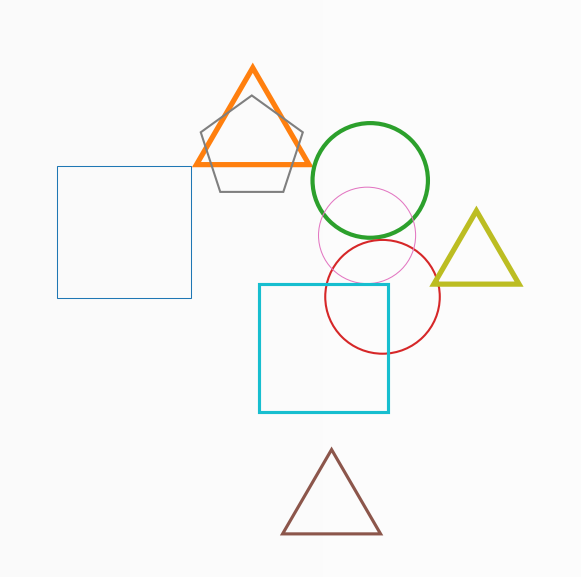[{"shape": "square", "thickness": 0.5, "radius": 0.57, "center": [0.213, 0.597]}, {"shape": "triangle", "thickness": 2.5, "radius": 0.56, "center": [0.435, 0.77]}, {"shape": "circle", "thickness": 2, "radius": 0.5, "center": [0.637, 0.687]}, {"shape": "circle", "thickness": 1, "radius": 0.49, "center": [0.658, 0.485]}, {"shape": "triangle", "thickness": 1.5, "radius": 0.49, "center": [0.57, 0.123]}, {"shape": "circle", "thickness": 0.5, "radius": 0.42, "center": [0.632, 0.592]}, {"shape": "pentagon", "thickness": 1, "radius": 0.46, "center": [0.433, 0.742]}, {"shape": "triangle", "thickness": 2.5, "radius": 0.42, "center": [0.82, 0.549]}, {"shape": "square", "thickness": 1.5, "radius": 0.55, "center": [0.556, 0.396]}]